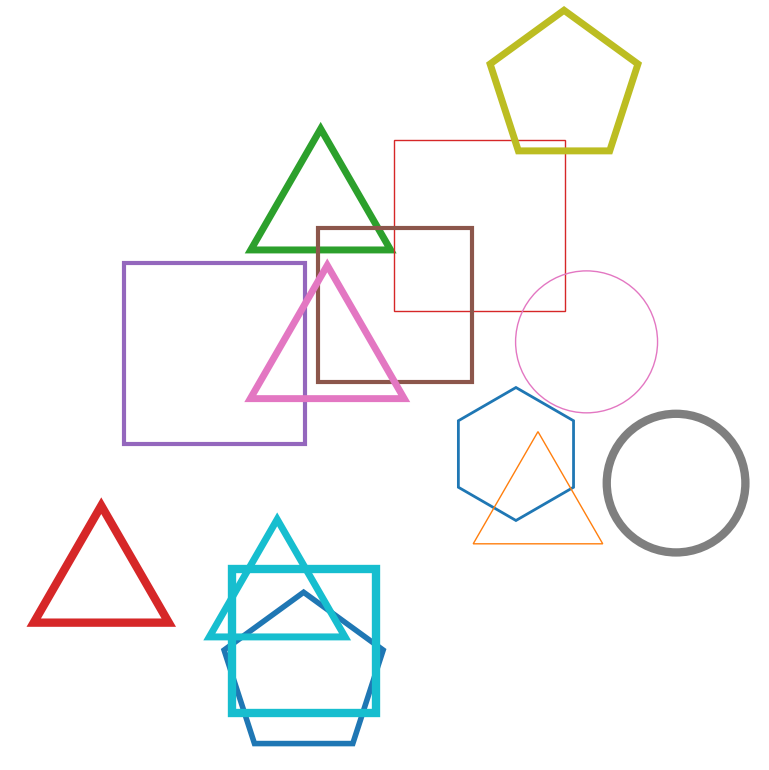[{"shape": "pentagon", "thickness": 2, "radius": 0.54, "center": [0.394, 0.122]}, {"shape": "hexagon", "thickness": 1, "radius": 0.43, "center": [0.67, 0.41]}, {"shape": "triangle", "thickness": 0.5, "radius": 0.49, "center": [0.699, 0.342]}, {"shape": "triangle", "thickness": 2.5, "radius": 0.52, "center": [0.416, 0.728]}, {"shape": "triangle", "thickness": 3, "radius": 0.51, "center": [0.132, 0.242]}, {"shape": "square", "thickness": 0.5, "radius": 0.55, "center": [0.623, 0.707]}, {"shape": "square", "thickness": 1.5, "radius": 0.59, "center": [0.278, 0.541]}, {"shape": "square", "thickness": 1.5, "radius": 0.5, "center": [0.513, 0.604]}, {"shape": "circle", "thickness": 0.5, "radius": 0.46, "center": [0.762, 0.556]}, {"shape": "triangle", "thickness": 2.5, "radius": 0.58, "center": [0.425, 0.54]}, {"shape": "circle", "thickness": 3, "radius": 0.45, "center": [0.878, 0.373]}, {"shape": "pentagon", "thickness": 2.5, "radius": 0.5, "center": [0.733, 0.886]}, {"shape": "triangle", "thickness": 2.5, "radius": 0.51, "center": [0.36, 0.224]}, {"shape": "square", "thickness": 3, "radius": 0.47, "center": [0.395, 0.167]}]